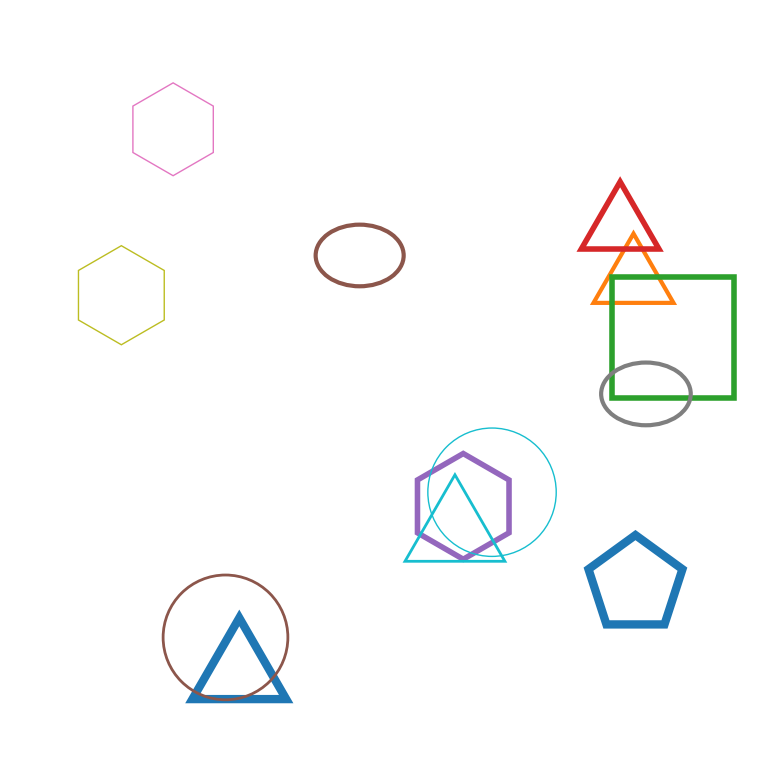[{"shape": "triangle", "thickness": 3, "radius": 0.35, "center": [0.311, 0.127]}, {"shape": "pentagon", "thickness": 3, "radius": 0.32, "center": [0.825, 0.241]}, {"shape": "triangle", "thickness": 1.5, "radius": 0.3, "center": [0.823, 0.637]}, {"shape": "square", "thickness": 2, "radius": 0.39, "center": [0.874, 0.562]}, {"shape": "triangle", "thickness": 2, "radius": 0.29, "center": [0.805, 0.706]}, {"shape": "hexagon", "thickness": 2, "radius": 0.34, "center": [0.602, 0.342]}, {"shape": "oval", "thickness": 1.5, "radius": 0.29, "center": [0.467, 0.668]}, {"shape": "circle", "thickness": 1, "radius": 0.41, "center": [0.293, 0.172]}, {"shape": "hexagon", "thickness": 0.5, "radius": 0.3, "center": [0.225, 0.832]}, {"shape": "oval", "thickness": 1.5, "radius": 0.29, "center": [0.839, 0.488]}, {"shape": "hexagon", "thickness": 0.5, "radius": 0.32, "center": [0.158, 0.617]}, {"shape": "circle", "thickness": 0.5, "radius": 0.42, "center": [0.639, 0.361]}, {"shape": "triangle", "thickness": 1, "radius": 0.37, "center": [0.591, 0.309]}]